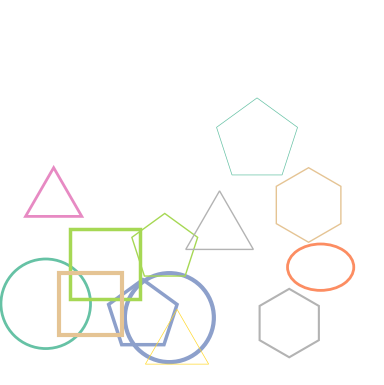[{"shape": "circle", "thickness": 2, "radius": 0.58, "center": [0.119, 0.211]}, {"shape": "pentagon", "thickness": 0.5, "radius": 0.55, "center": [0.668, 0.635]}, {"shape": "oval", "thickness": 2, "radius": 0.43, "center": [0.833, 0.306]}, {"shape": "circle", "thickness": 3, "radius": 0.58, "center": [0.44, 0.175]}, {"shape": "pentagon", "thickness": 2.5, "radius": 0.47, "center": [0.371, 0.18]}, {"shape": "triangle", "thickness": 2, "radius": 0.42, "center": [0.139, 0.48]}, {"shape": "square", "thickness": 2.5, "radius": 0.45, "center": [0.274, 0.314]}, {"shape": "pentagon", "thickness": 1, "radius": 0.45, "center": [0.428, 0.356]}, {"shape": "triangle", "thickness": 0.5, "radius": 0.47, "center": [0.46, 0.102]}, {"shape": "square", "thickness": 3, "radius": 0.41, "center": [0.235, 0.211]}, {"shape": "hexagon", "thickness": 1, "radius": 0.48, "center": [0.802, 0.468]}, {"shape": "triangle", "thickness": 1, "radius": 0.51, "center": [0.57, 0.403]}, {"shape": "hexagon", "thickness": 1.5, "radius": 0.44, "center": [0.751, 0.161]}]